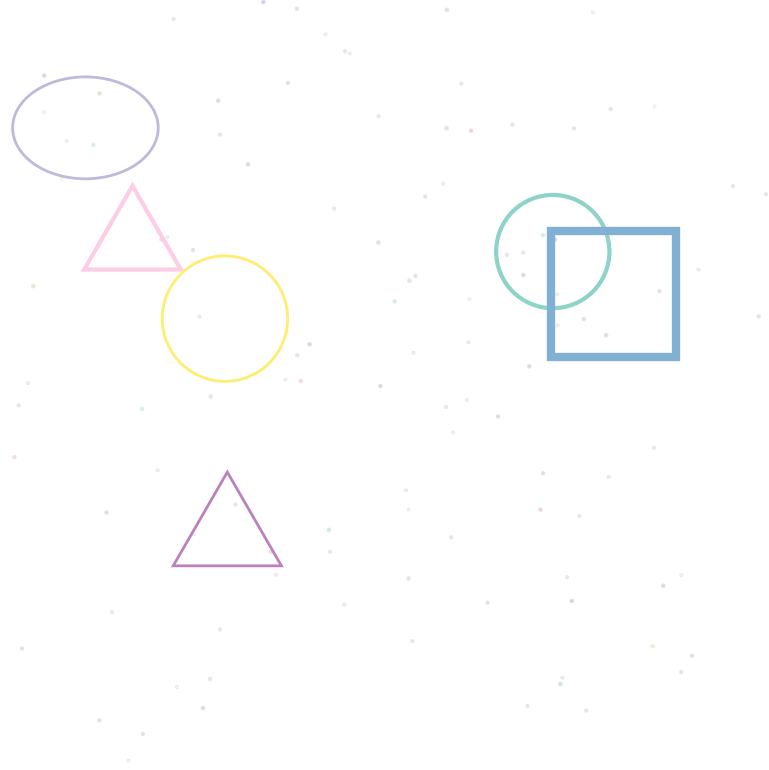[{"shape": "circle", "thickness": 1.5, "radius": 0.37, "center": [0.718, 0.673]}, {"shape": "oval", "thickness": 1, "radius": 0.47, "center": [0.111, 0.834]}, {"shape": "square", "thickness": 3, "radius": 0.41, "center": [0.797, 0.618]}, {"shape": "triangle", "thickness": 1.5, "radius": 0.36, "center": [0.172, 0.686]}, {"shape": "triangle", "thickness": 1, "radius": 0.41, "center": [0.295, 0.306]}, {"shape": "circle", "thickness": 1, "radius": 0.41, "center": [0.292, 0.586]}]